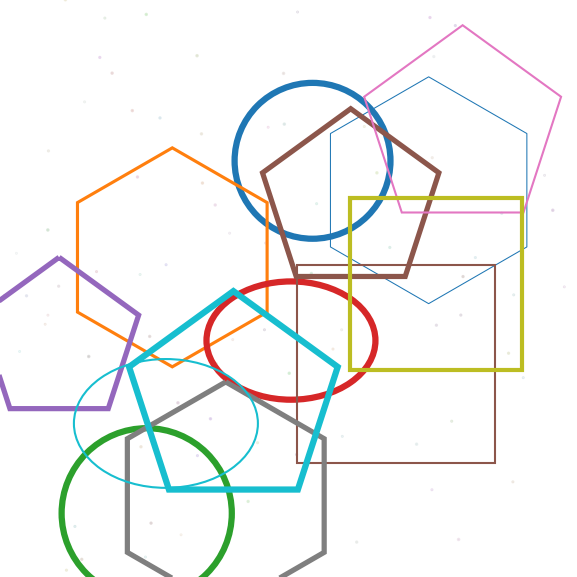[{"shape": "circle", "thickness": 3, "radius": 0.67, "center": [0.541, 0.721]}, {"shape": "hexagon", "thickness": 0.5, "radius": 0.98, "center": [0.742, 0.67]}, {"shape": "hexagon", "thickness": 1.5, "radius": 0.95, "center": [0.298, 0.554]}, {"shape": "circle", "thickness": 3, "radius": 0.74, "center": [0.254, 0.11]}, {"shape": "oval", "thickness": 3, "radius": 0.73, "center": [0.504, 0.409]}, {"shape": "pentagon", "thickness": 2.5, "radius": 0.72, "center": [0.102, 0.409]}, {"shape": "pentagon", "thickness": 2.5, "radius": 0.8, "center": [0.607, 0.65]}, {"shape": "square", "thickness": 1, "radius": 0.86, "center": [0.686, 0.369]}, {"shape": "pentagon", "thickness": 1, "radius": 0.9, "center": [0.801, 0.776]}, {"shape": "hexagon", "thickness": 2.5, "radius": 0.98, "center": [0.391, 0.141]}, {"shape": "square", "thickness": 2, "radius": 0.75, "center": [0.755, 0.507]}, {"shape": "pentagon", "thickness": 3, "radius": 0.95, "center": [0.404, 0.305]}, {"shape": "oval", "thickness": 1, "radius": 0.8, "center": [0.287, 0.266]}]